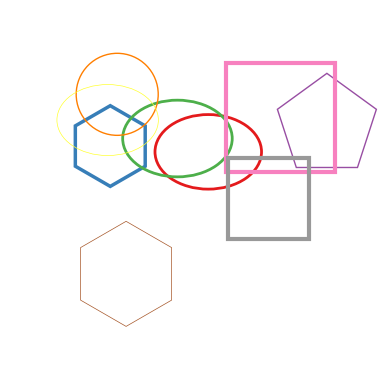[{"shape": "oval", "thickness": 2, "radius": 0.69, "center": [0.541, 0.606]}, {"shape": "hexagon", "thickness": 2.5, "radius": 0.52, "center": [0.286, 0.621]}, {"shape": "oval", "thickness": 2, "radius": 0.71, "center": [0.461, 0.64]}, {"shape": "pentagon", "thickness": 1, "radius": 0.68, "center": [0.849, 0.674]}, {"shape": "circle", "thickness": 1, "radius": 0.53, "center": [0.304, 0.755]}, {"shape": "oval", "thickness": 0.5, "radius": 0.66, "center": [0.28, 0.688]}, {"shape": "hexagon", "thickness": 0.5, "radius": 0.68, "center": [0.328, 0.289]}, {"shape": "square", "thickness": 3, "radius": 0.71, "center": [0.728, 0.694]}, {"shape": "square", "thickness": 3, "radius": 0.53, "center": [0.697, 0.485]}]